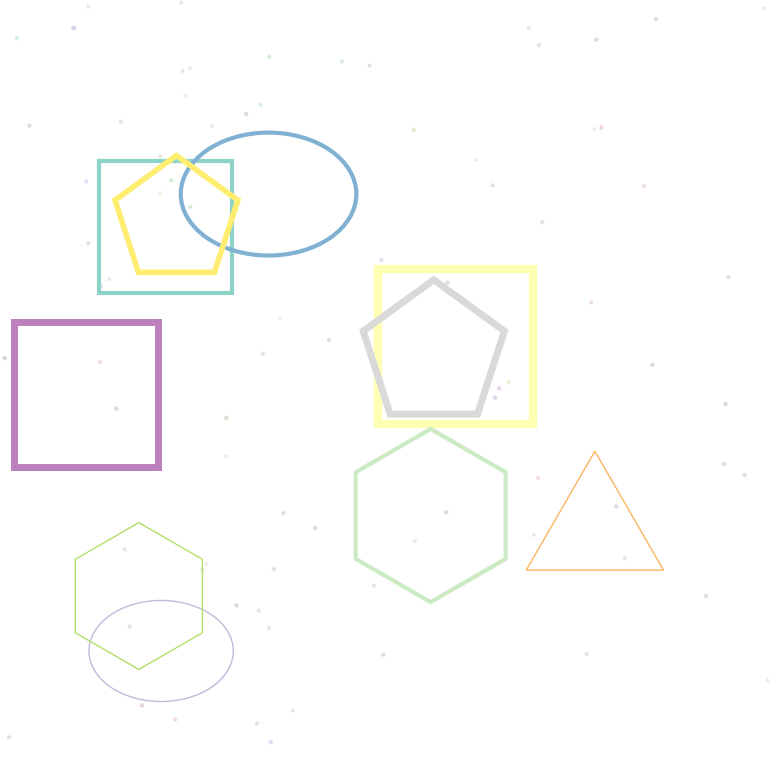[{"shape": "square", "thickness": 1.5, "radius": 0.43, "center": [0.215, 0.706]}, {"shape": "square", "thickness": 3, "radius": 0.5, "center": [0.591, 0.55]}, {"shape": "oval", "thickness": 0.5, "radius": 0.47, "center": [0.209, 0.155]}, {"shape": "oval", "thickness": 1.5, "radius": 0.57, "center": [0.349, 0.748]}, {"shape": "triangle", "thickness": 0.5, "radius": 0.51, "center": [0.773, 0.311]}, {"shape": "hexagon", "thickness": 0.5, "radius": 0.48, "center": [0.18, 0.226]}, {"shape": "pentagon", "thickness": 2.5, "radius": 0.48, "center": [0.563, 0.54]}, {"shape": "square", "thickness": 2.5, "radius": 0.47, "center": [0.112, 0.488]}, {"shape": "hexagon", "thickness": 1.5, "radius": 0.56, "center": [0.559, 0.33]}, {"shape": "pentagon", "thickness": 2, "radius": 0.42, "center": [0.229, 0.714]}]